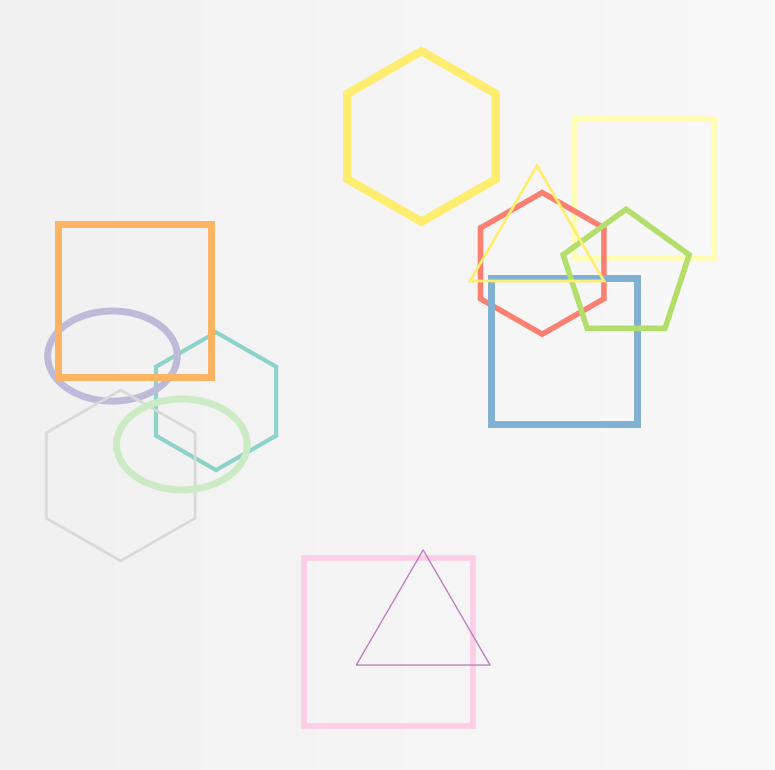[{"shape": "hexagon", "thickness": 1.5, "radius": 0.45, "center": [0.279, 0.479]}, {"shape": "square", "thickness": 2, "radius": 0.45, "center": [0.831, 0.755]}, {"shape": "oval", "thickness": 2.5, "radius": 0.42, "center": [0.145, 0.538]}, {"shape": "hexagon", "thickness": 2, "radius": 0.46, "center": [0.7, 0.658]}, {"shape": "square", "thickness": 2.5, "radius": 0.47, "center": [0.728, 0.545]}, {"shape": "square", "thickness": 2.5, "radius": 0.5, "center": [0.174, 0.61]}, {"shape": "pentagon", "thickness": 2, "radius": 0.43, "center": [0.808, 0.643]}, {"shape": "square", "thickness": 2, "radius": 0.55, "center": [0.502, 0.167]}, {"shape": "hexagon", "thickness": 1, "radius": 0.55, "center": [0.156, 0.382]}, {"shape": "triangle", "thickness": 0.5, "radius": 0.5, "center": [0.546, 0.186]}, {"shape": "oval", "thickness": 2.5, "radius": 0.42, "center": [0.235, 0.423]}, {"shape": "hexagon", "thickness": 3, "radius": 0.55, "center": [0.544, 0.823]}, {"shape": "triangle", "thickness": 1, "radius": 0.5, "center": [0.693, 0.685]}]